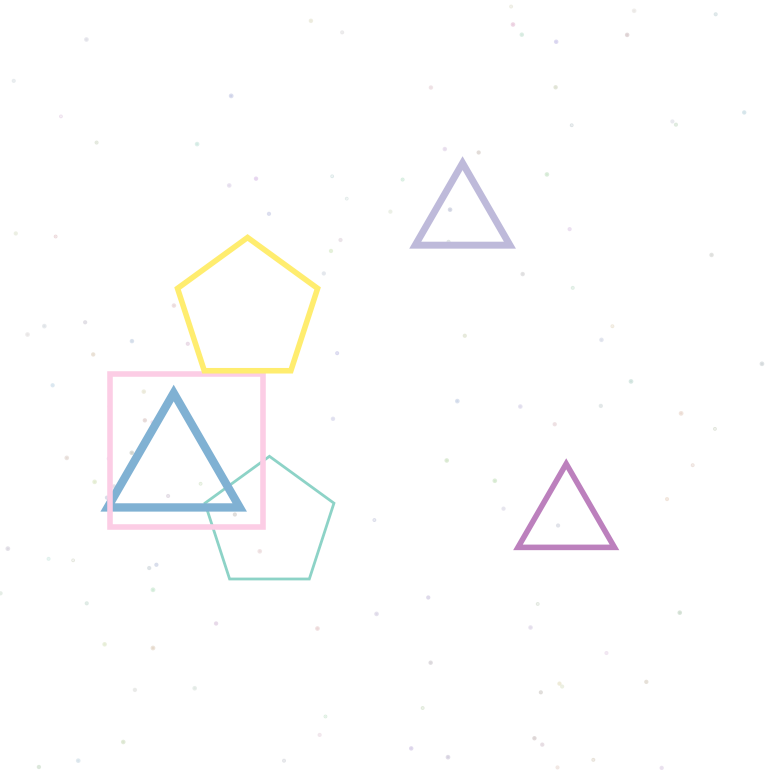[{"shape": "pentagon", "thickness": 1, "radius": 0.44, "center": [0.35, 0.319]}, {"shape": "triangle", "thickness": 2.5, "radius": 0.35, "center": [0.601, 0.717]}, {"shape": "triangle", "thickness": 3, "radius": 0.5, "center": [0.226, 0.39]}, {"shape": "square", "thickness": 2, "radius": 0.5, "center": [0.242, 0.415]}, {"shape": "triangle", "thickness": 2, "radius": 0.36, "center": [0.735, 0.325]}, {"shape": "pentagon", "thickness": 2, "radius": 0.48, "center": [0.322, 0.596]}]